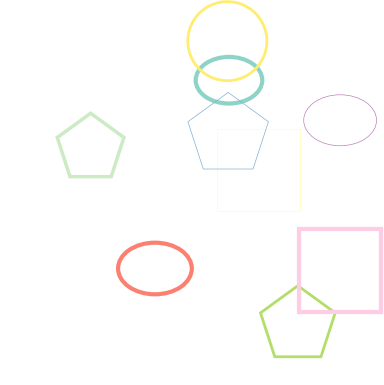[{"shape": "oval", "thickness": 3, "radius": 0.43, "center": [0.595, 0.792]}, {"shape": "square", "thickness": 0.5, "radius": 0.54, "center": [0.671, 0.558]}, {"shape": "oval", "thickness": 3, "radius": 0.48, "center": [0.402, 0.303]}, {"shape": "pentagon", "thickness": 0.5, "radius": 0.55, "center": [0.593, 0.65]}, {"shape": "pentagon", "thickness": 2, "radius": 0.51, "center": [0.774, 0.156]}, {"shape": "square", "thickness": 3, "radius": 0.54, "center": [0.883, 0.297]}, {"shape": "oval", "thickness": 0.5, "radius": 0.47, "center": [0.883, 0.688]}, {"shape": "pentagon", "thickness": 2.5, "radius": 0.46, "center": [0.235, 0.615]}, {"shape": "circle", "thickness": 2, "radius": 0.51, "center": [0.591, 0.893]}]